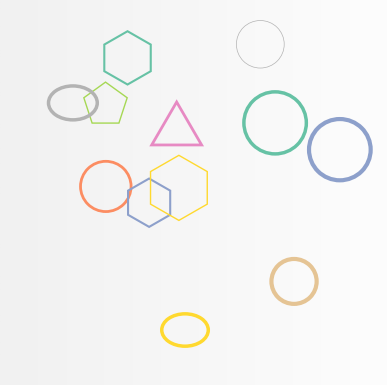[{"shape": "hexagon", "thickness": 1.5, "radius": 0.35, "center": [0.329, 0.85]}, {"shape": "circle", "thickness": 2.5, "radius": 0.4, "center": [0.71, 0.681]}, {"shape": "circle", "thickness": 2, "radius": 0.33, "center": [0.273, 0.516]}, {"shape": "hexagon", "thickness": 1.5, "radius": 0.31, "center": [0.385, 0.473]}, {"shape": "circle", "thickness": 3, "radius": 0.4, "center": [0.877, 0.611]}, {"shape": "triangle", "thickness": 2, "radius": 0.37, "center": [0.456, 0.661]}, {"shape": "pentagon", "thickness": 1, "radius": 0.29, "center": [0.272, 0.728]}, {"shape": "oval", "thickness": 2.5, "radius": 0.3, "center": [0.477, 0.143]}, {"shape": "hexagon", "thickness": 1, "radius": 0.42, "center": [0.462, 0.512]}, {"shape": "circle", "thickness": 3, "radius": 0.29, "center": [0.759, 0.269]}, {"shape": "circle", "thickness": 0.5, "radius": 0.31, "center": [0.672, 0.885]}, {"shape": "oval", "thickness": 2.5, "radius": 0.31, "center": [0.188, 0.733]}]